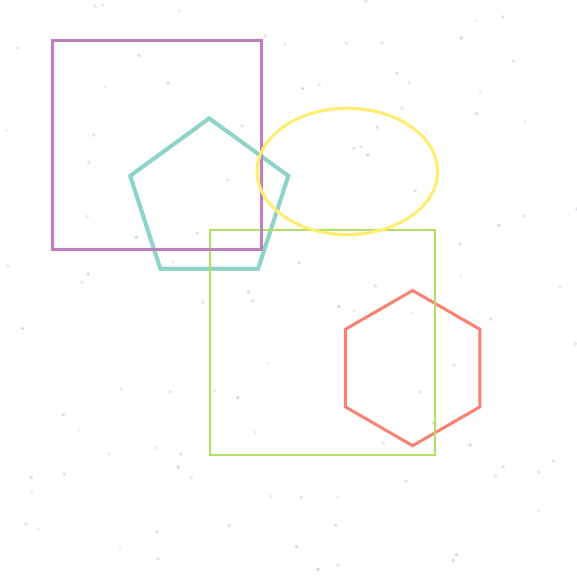[{"shape": "pentagon", "thickness": 2, "radius": 0.72, "center": [0.362, 0.65]}, {"shape": "hexagon", "thickness": 1.5, "radius": 0.67, "center": [0.715, 0.362]}, {"shape": "square", "thickness": 1, "radius": 0.97, "center": [0.559, 0.406]}, {"shape": "square", "thickness": 1.5, "radius": 0.91, "center": [0.271, 0.749]}, {"shape": "oval", "thickness": 1.5, "radius": 0.78, "center": [0.601, 0.702]}]